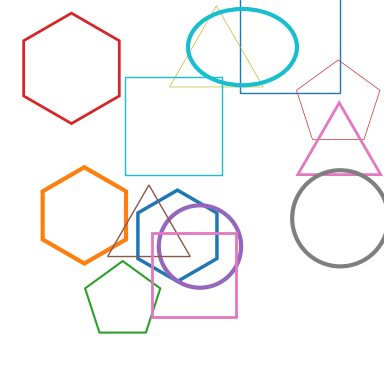[{"shape": "hexagon", "thickness": 2.5, "radius": 0.59, "center": [0.461, 0.388]}, {"shape": "square", "thickness": 1, "radius": 0.65, "center": [0.753, 0.889]}, {"shape": "hexagon", "thickness": 3, "radius": 0.62, "center": [0.219, 0.441]}, {"shape": "pentagon", "thickness": 1.5, "radius": 0.51, "center": [0.319, 0.219]}, {"shape": "pentagon", "thickness": 0.5, "radius": 0.57, "center": [0.878, 0.73]}, {"shape": "hexagon", "thickness": 2, "radius": 0.72, "center": [0.186, 0.822]}, {"shape": "circle", "thickness": 3, "radius": 0.53, "center": [0.519, 0.36]}, {"shape": "triangle", "thickness": 1, "radius": 0.62, "center": [0.387, 0.396]}, {"shape": "triangle", "thickness": 2, "radius": 0.62, "center": [0.881, 0.609]}, {"shape": "square", "thickness": 2, "radius": 0.54, "center": [0.505, 0.285]}, {"shape": "circle", "thickness": 3, "radius": 0.62, "center": [0.884, 0.433]}, {"shape": "triangle", "thickness": 0.5, "radius": 0.7, "center": [0.562, 0.844]}, {"shape": "square", "thickness": 1, "radius": 0.63, "center": [0.451, 0.673]}, {"shape": "oval", "thickness": 3, "radius": 0.71, "center": [0.63, 0.878]}]